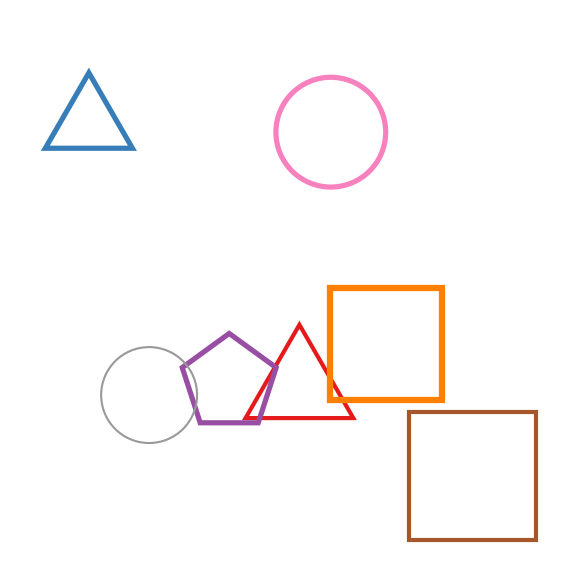[{"shape": "triangle", "thickness": 2, "radius": 0.54, "center": [0.518, 0.329]}, {"shape": "triangle", "thickness": 2.5, "radius": 0.44, "center": [0.154, 0.786]}, {"shape": "pentagon", "thickness": 2.5, "radius": 0.43, "center": [0.397, 0.336]}, {"shape": "square", "thickness": 3, "radius": 0.49, "center": [0.668, 0.404]}, {"shape": "square", "thickness": 2, "radius": 0.55, "center": [0.818, 0.174]}, {"shape": "circle", "thickness": 2.5, "radius": 0.48, "center": [0.573, 0.77]}, {"shape": "circle", "thickness": 1, "radius": 0.42, "center": [0.258, 0.315]}]